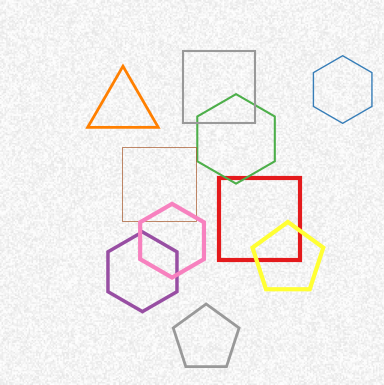[{"shape": "square", "thickness": 3, "radius": 0.53, "center": [0.674, 0.43]}, {"shape": "hexagon", "thickness": 1, "radius": 0.44, "center": [0.89, 0.767]}, {"shape": "hexagon", "thickness": 1.5, "radius": 0.58, "center": [0.613, 0.639]}, {"shape": "hexagon", "thickness": 2.5, "radius": 0.52, "center": [0.37, 0.294]}, {"shape": "triangle", "thickness": 2, "radius": 0.53, "center": [0.319, 0.722]}, {"shape": "pentagon", "thickness": 3, "radius": 0.48, "center": [0.748, 0.327]}, {"shape": "square", "thickness": 0.5, "radius": 0.48, "center": [0.413, 0.522]}, {"shape": "hexagon", "thickness": 3, "radius": 0.48, "center": [0.447, 0.375]}, {"shape": "square", "thickness": 1.5, "radius": 0.47, "center": [0.568, 0.775]}, {"shape": "pentagon", "thickness": 2, "radius": 0.45, "center": [0.535, 0.12]}]